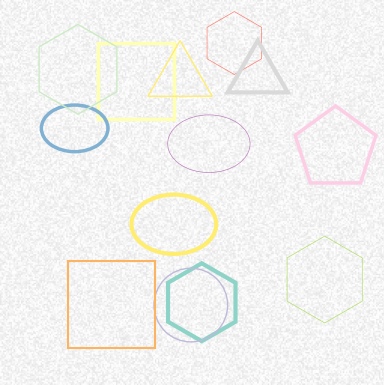[{"shape": "hexagon", "thickness": 3, "radius": 0.51, "center": [0.524, 0.215]}, {"shape": "square", "thickness": 2.5, "radius": 0.49, "center": [0.353, 0.79]}, {"shape": "circle", "thickness": 1, "radius": 0.48, "center": [0.496, 0.208]}, {"shape": "hexagon", "thickness": 0.5, "radius": 0.41, "center": [0.609, 0.888]}, {"shape": "oval", "thickness": 2.5, "radius": 0.43, "center": [0.194, 0.667]}, {"shape": "square", "thickness": 1.5, "radius": 0.57, "center": [0.29, 0.209]}, {"shape": "hexagon", "thickness": 0.5, "radius": 0.56, "center": [0.843, 0.274]}, {"shape": "pentagon", "thickness": 2.5, "radius": 0.55, "center": [0.872, 0.614]}, {"shape": "triangle", "thickness": 3, "radius": 0.45, "center": [0.669, 0.805]}, {"shape": "oval", "thickness": 0.5, "radius": 0.53, "center": [0.543, 0.627]}, {"shape": "hexagon", "thickness": 1, "radius": 0.58, "center": [0.203, 0.82]}, {"shape": "triangle", "thickness": 1, "radius": 0.48, "center": [0.468, 0.798]}, {"shape": "oval", "thickness": 3, "radius": 0.55, "center": [0.452, 0.418]}]